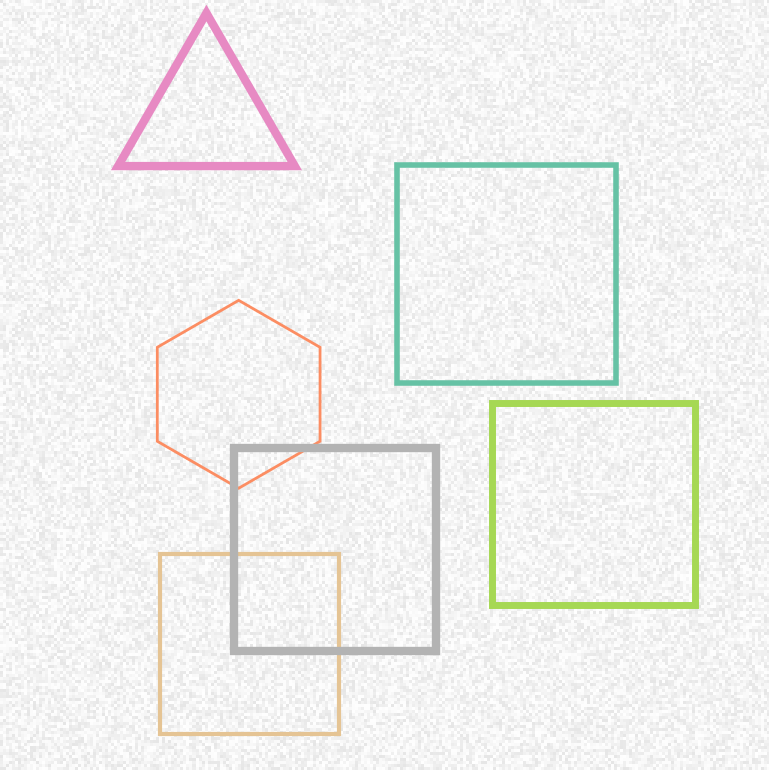[{"shape": "square", "thickness": 2, "radius": 0.71, "center": [0.658, 0.644]}, {"shape": "hexagon", "thickness": 1, "radius": 0.61, "center": [0.31, 0.488]}, {"shape": "triangle", "thickness": 3, "radius": 0.66, "center": [0.268, 0.851]}, {"shape": "square", "thickness": 2.5, "radius": 0.66, "center": [0.771, 0.345]}, {"shape": "square", "thickness": 1.5, "radius": 0.58, "center": [0.324, 0.164]}, {"shape": "square", "thickness": 3, "radius": 0.66, "center": [0.435, 0.287]}]